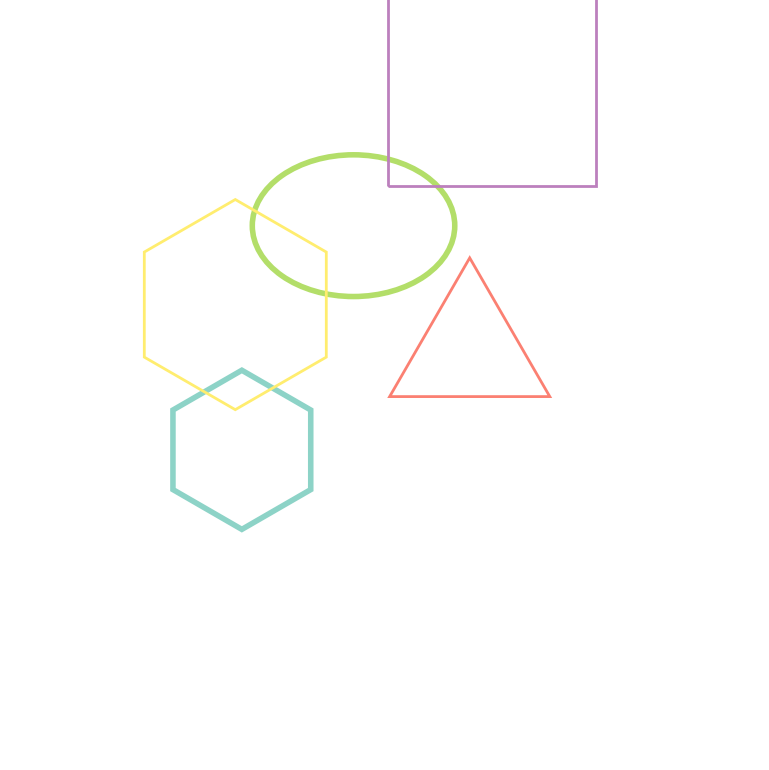[{"shape": "hexagon", "thickness": 2, "radius": 0.52, "center": [0.314, 0.416]}, {"shape": "triangle", "thickness": 1, "radius": 0.6, "center": [0.61, 0.545]}, {"shape": "oval", "thickness": 2, "radius": 0.66, "center": [0.459, 0.707]}, {"shape": "square", "thickness": 1, "radius": 0.67, "center": [0.639, 0.893]}, {"shape": "hexagon", "thickness": 1, "radius": 0.68, "center": [0.306, 0.604]}]